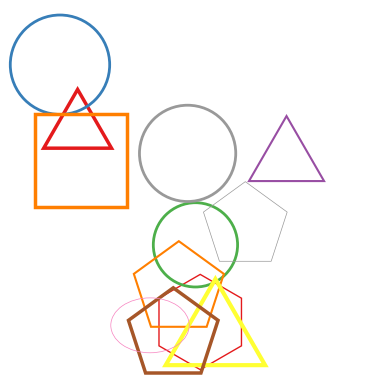[{"shape": "triangle", "thickness": 2.5, "radius": 0.51, "center": [0.202, 0.666]}, {"shape": "hexagon", "thickness": 1, "radius": 0.62, "center": [0.52, 0.164]}, {"shape": "circle", "thickness": 2, "radius": 0.65, "center": [0.156, 0.832]}, {"shape": "circle", "thickness": 2, "radius": 0.55, "center": [0.508, 0.364]}, {"shape": "triangle", "thickness": 1.5, "radius": 0.56, "center": [0.744, 0.586]}, {"shape": "pentagon", "thickness": 1.5, "radius": 0.61, "center": [0.465, 0.251]}, {"shape": "square", "thickness": 2.5, "radius": 0.6, "center": [0.211, 0.583]}, {"shape": "triangle", "thickness": 3, "radius": 0.75, "center": [0.559, 0.126]}, {"shape": "pentagon", "thickness": 2.5, "radius": 0.61, "center": [0.45, 0.13]}, {"shape": "oval", "thickness": 0.5, "radius": 0.51, "center": [0.39, 0.155]}, {"shape": "circle", "thickness": 2, "radius": 0.63, "center": [0.487, 0.602]}, {"shape": "pentagon", "thickness": 0.5, "radius": 0.57, "center": [0.637, 0.414]}]